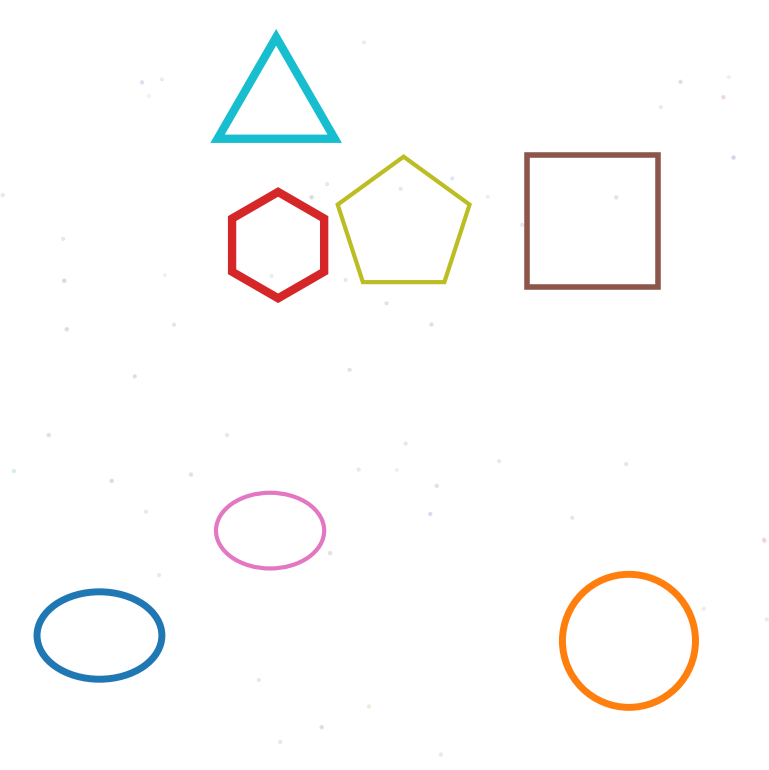[{"shape": "oval", "thickness": 2.5, "radius": 0.41, "center": [0.129, 0.175]}, {"shape": "circle", "thickness": 2.5, "radius": 0.43, "center": [0.817, 0.168]}, {"shape": "hexagon", "thickness": 3, "radius": 0.35, "center": [0.361, 0.682]}, {"shape": "square", "thickness": 2, "radius": 0.43, "center": [0.77, 0.713]}, {"shape": "oval", "thickness": 1.5, "radius": 0.35, "center": [0.351, 0.311]}, {"shape": "pentagon", "thickness": 1.5, "radius": 0.45, "center": [0.524, 0.706]}, {"shape": "triangle", "thickness": 3, "radius": 0.44, "center": [0.359, 0.864]}]